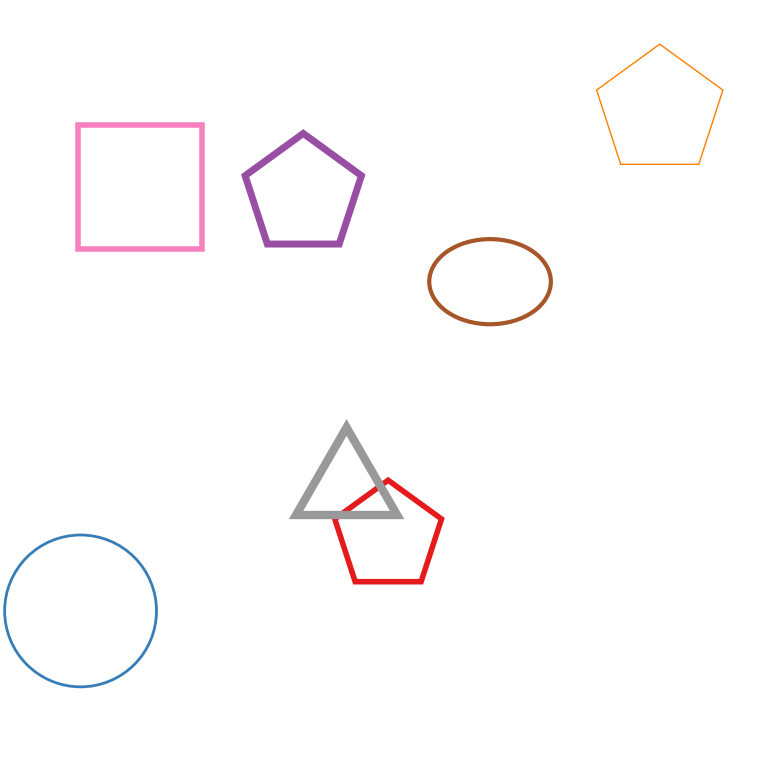[{"shape": "pentagon", "thickness": 2, "radius": 0.36, "center": [0.504, 0.303]}, {"shape": "circle", "thickness": 1, "radius": 0.49, "center": [0.105, 0.207]}, {"shape": "pentagon", "thickness": 2.5, "radius": 0.4, "center": [0.394, 0.747]}, {"shape": "pentagon", "thickness": 0.5, "radius": 0.43, "center": [0.857, 0.856]}, {"shape": "oval", "thickness": 1.5, "radius": 0.39, "center": [0.636, 0.634]}, {"shape": "square", "thickness": 2, "radius": 0.4, "center": [0.182, 0.757]}, {"shape": "triangle", "thickness": 3, "radius": 0.38, "center": [0.45, 0.369]}]